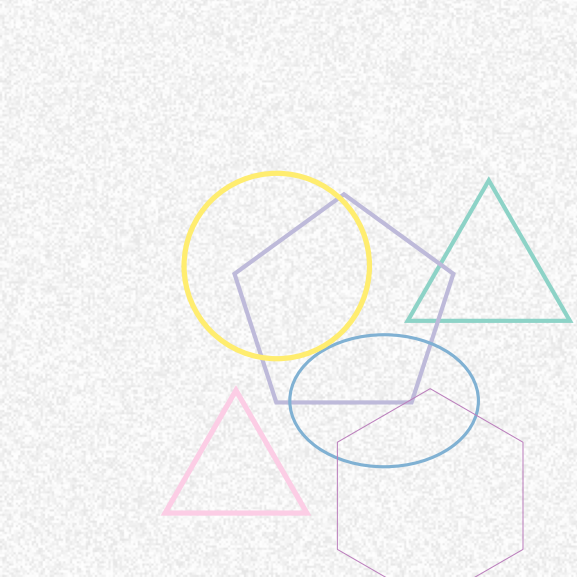[{"shape": "triangle", "thickness": 2, "radius": 0.81, "center": [0.846, 0.525]}, {"shape": "pentagon", "thickness": 2, "radius": 1.0, "center": [0.596, 0.463]}, {"shape": "oval", "thickness": 1.5, "radius": 0.82, "center": [0.665, 0.305]}, {"shape": "triangle", "thickness": 2.5, "radius": 0.71, "center": [0.409, 0.182]}, {"shape": "hexagon", "thickness": 0.5, "radius": 0.93, "center": [0.745, 0.141]}, {"shape": "circle", "thickness": 2.5, "radius": 0.8, "center": [0.479, 0.539]}]